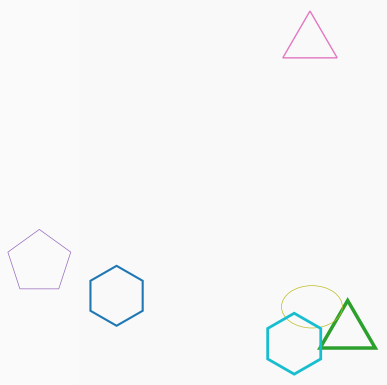[{"shape": "hexagon", "thickness": 1.5, "radius": 0.39, "center": [0.301, 0.232]}, {"shape": "triangle", "thickness": 2.5, "radius": 0.41, "center": [0.897, 0.137]}, {"shape": "pentagon", "thickness": 0.5, "radius": 0.43, "center": [0.101, 0.319]}, {"shape": "triangle", "thickness": 1, "radius": 0.41, "center": [0.8, 0.89]}, {"shape": "oval", "thickness": 0.5, "radius": 0.39, "center": [0.805, 0.203]}, {"shape": "hexagon", "thickness": 2, "radius": 0.4, "center": [0.759, 0.107]}]